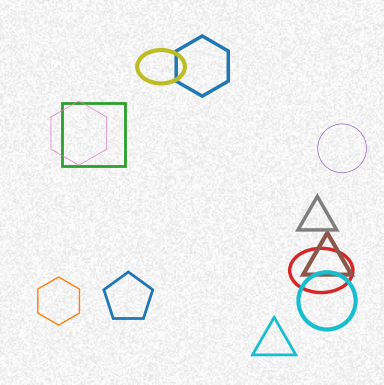[{"shape": "hexagon", "thickness": 2.5, "radius": 0.39, "center": [0.525, 0.828]}, {"shape": "pentagon", "thickness": 2, "radius": 0.33, "center": [0.333, 0.227]}, {"shape": "hexagon", "thickness": 1, "radius": 0.31, "center": [0.152, 0.218]}, {"shape": "square", "thickness": 2, "radius": 0.41, "center": [0.244, 0.65]}, {"shape": "oval", "thickness": 2.5, "radius": 0.41, "center": [0.834, 0.297]}, {"shape": "circle", "thickness": 0.5, "radius": 0.32, "center": [0.889, 0.615]}, {"shape": "triangle", "thickness": 3, "radius": 0.36, "center": [0.85, 0.323]}, {"shape": "hexagon", "thickness": 0.5, "radius": 0.42, "center": [0.205, 0.654]}, {"shape": "triangle", "thickness": 2.5, "radius": 0.29, "center": [0.824, 0.432]}, {"shape": "oval", "thickness": 3, "radius": 0.31, "center": [0.418, 0.827]}, {"shape": "circle", "thickness": 3, "radius": 0.37, "center": [0.849, 0.219]}, {"shape": "triangle", "thickness": 2, "radius": 0.33, "center": [0.712, 0.111]}]